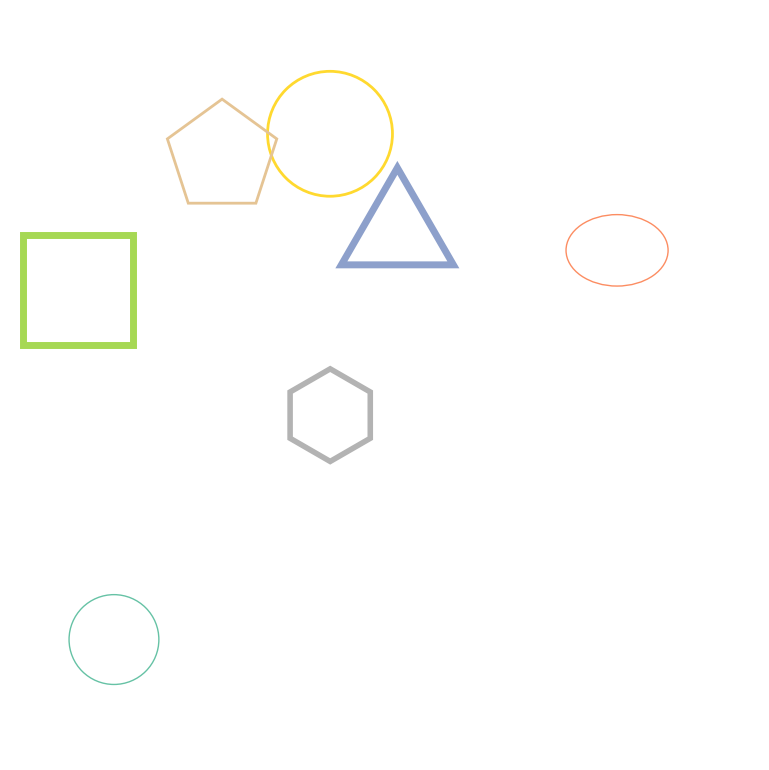[{"shape": "circle", "thickness": 0.5, "radius": 0.29, "center": [0.148, 0.169]}, {"shape": "oval", "thickness": 0.5, "radius": 0.33, "center": [0.801, 0.675]}, {"shape": "triangle", "thickness": 2.5, "radius": 0.42, "center": [0.516, 0.698]}, {"shape": "square", "thickness": 2.5, "radius": 0.36, "center": [0.101, 0.623]}, {"shape": "circle", "thickness": 1, "radius": 0.41, "center": [0.429, 0.826]}, {"shape": "pentagon", "thickness": 1, "radius": 0.37, "center": [0.288, 0.797]}, {"shape": "hexagon", "thickness": 2, "radius": 0.3, "center": [0.429, 0.461]}]